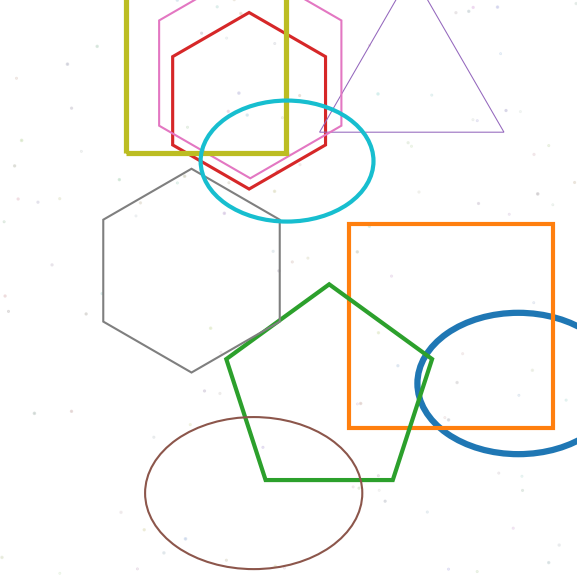[{"shape": "oval", "thickness": 3, "radius": 0.87, "center": [0.898, 0.335]}, {"shape": "square", "thickness": 2, "radius": 0.88, "center": [0.781, 0.435]}, {"shape": "pentagon", "thickness": 2, "radius": 0.94, "center": [0.57, 0.319]}, {"shape": "hexagon", "thickness": 1.5, "radius": 0.76, "center": [0.431, 0.825]}, {"shape": "triangle", "thickness": 0.5, "radius": 0.92, "center": [0.713, 0.862]}, {"shape": "oval", "thickness": 1, "radius": 0.94, "center": [0.439, 0.145]}, {"shape": "hexagon", "thickness": 1, "radius": 0.91, "center": [0.433, 0.873]}, {"shape": "hexagon", "thickness": 1, "radius": 0.88, "center": [0.332, 0.53]}, {"shape": "square", "thickness": 2.5, "radius": 0.69, "center": [0.356, 0.873]}, {"shape": "oval", "thickness": 2, "radius": 0.75, "center": [0.497, 0.72]}]